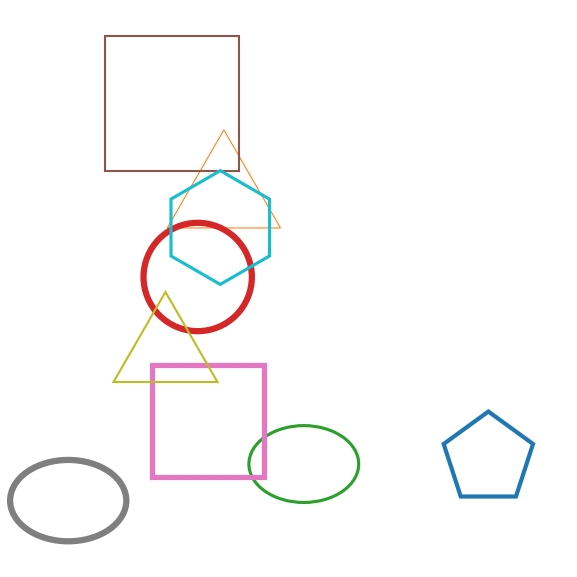[{"shape": "pentagon", "thickness": 2, "radius": 0.41, "center": [0.846, 0.205]}, {"shape": "triangle", "thickness": 0.5, "radius": 0.57, "center": [0.388, 0.661]}, {"shape": "oval", "thickness": 1.5, "radius": 0.48, "center": [0.526, 0.196]}, {"shape": "circle", "thickness": 3, "radius": 0.47, "center": [0.342, 0.52]}, {"shape": "square", "thickness": 1, "radius": 0.58, "center": [0.298, 0.82]}, {"shape": "square", "thickness": 2.5, "radius": 0.49, "center": [0.36, 0.27]}, {"shape": "oval", "thickness": 3, "radius": 0.5, "center": [0.118, 0.132]}, {"shape": "triangle", "thickness": 1, "radius": 0.52, "center": [0.287, 0.39]}, {"shape": "hexagon", "thickness": 1.5, "radius": 0.49, "center": [0.381, 0.605]}]